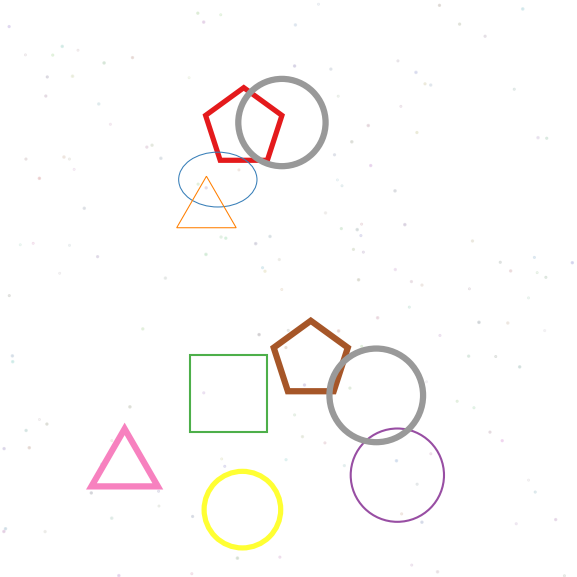[{"shape": "pentagon", "thickness": 2.5, "radius": 0.35, "center": [0.422, 0.778]}, {"shape": "oval", "thickness": 0.5, "radius": 0.34, "center": [0.377, 0.688]}, {"shape": "square", "thickness": 1, "radius": 0.33, "center": [0.396, 0.318]}, {"shape": "circle", "thickness": 1, "radius": 0.4, "center": [0.688, 0.176]}, {"shape": "triangle", "thickness": 0.5, "radius": 0.3, "center": [0.357, 0.635]}, {"shape": "circle", "thickness": 2.5, "radius": 0.33, "center": [0.42, 0.117]}, {"shape": "pentagon", "thickness": 3, "radius": 0.34, "center": [0.538, 0.376]}, {"shape": "triangle", "thickness": 3, "radius": 0.33, "center": [0.216, 0.19]}, {"shape": "circle", "thickness": 3, "radius": 0.41, "center": [0.652, 0.315]}, {"shape": "circle", "thickness": 3, "radius": 0.38, "center": [0.488, 0.787]}]